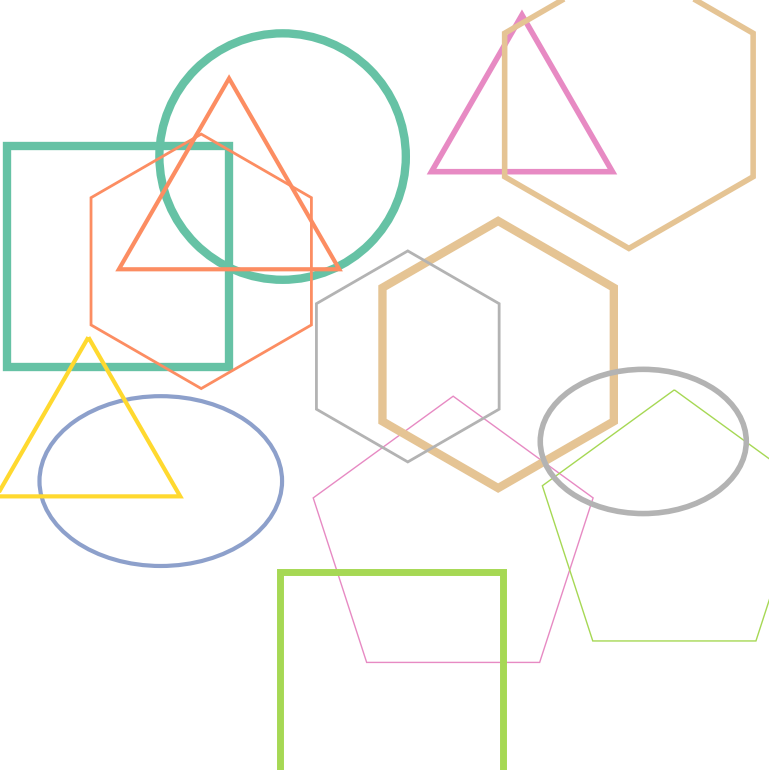[{"shape": "square", "thickness": 3, "radius": 0.72, "center": [0.153, 0.667]}, {"shape": "circle", "thickness": 3, "radius": 0.8, "center": [0.367, 0.797]}, {"shape": "triangle", "thickness": 1.5, "radius": 0.83, "center": [0.297, 0.733]}, {"shape": "hexagon", "thickness": 1, "radius": 0.83, "center": [0.261, 0.661]}, {"shape": "oval", "thickness": 1.5, "radius": 0.79, "center": [0.209, 0.375]}, {"shape": "pentagon", "thickness": 0.5, "radius": 0.96, "center": [0.589, 0.294]}, {"shape": "triangle", "thickness": 2, "radius": 0.68, "center": [0.678, 0.845]}, {"shape": "pentagon", "thickness": 0.5, "radius": 0.9, "center": [0.876, 0.313]}, {"shape": "square", "thickness": 2.5, "radius": 0.73, "center": [0.508, 0.112]}, {"shape": "triangle", "thickness": 1.5, "radius": 0.69, "center": [0.115, 0.424]}, {"shape": "hexagon", "thickness": 3, "radius": 0.87, "center": [0.647, 0.54]}, {"shape": "hexagon", "thickness": 2, "radius": 0.93, "center": [0.817, 0.864]}, {"shape": "oval", "thickness": 2, "radius": 0.67, "center": [0.835, 0.427]}, {"shape": "hexagon", "thickness": 1, "radius": 0.69, "center": [0.53, 0.537]}]